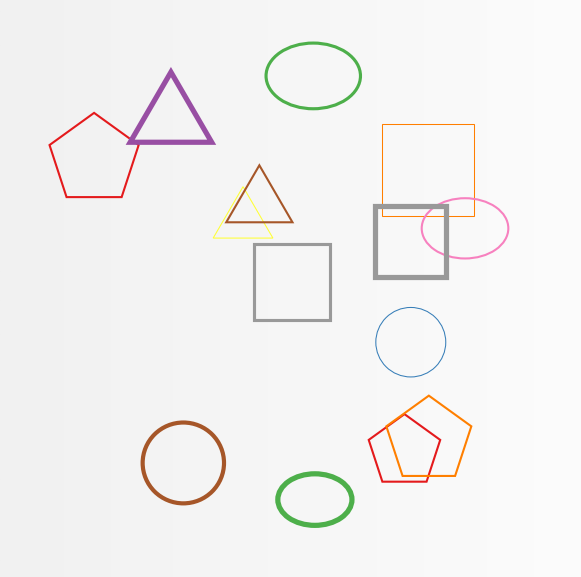[{"shape": "pentagon", "thickness": 1, "radius": 0.4, "center": [0.162, 0.723]}, {"shape": "pentagon", "thickness": 1, "radius": 0.32, "center": [0.696, 0.217]}, {"shape": "circle", "thickness": 0.5, "radius": 0.3, "center": [0.707, 0.407]}, {"shape": "oval", "thickness": 1.5, "radius": 0.41, "center": [0.539, 0.868]}, {"shape": "oval", "thickness": 2.5, "radius": 0.32, "center": [0.542, 0.134]}, {"shape": "triangle", "thickness": 2.5, "radius": 0.4, "center": [0.294, 0.793]}, {"shape": "square", "thickness": 0.5, "radius": 0.4, "center": [0.736, 0.705]}, {"shape": "pentagon", "thickness": 1, "radius": 0.38, "center": [0.738, 0.237]}, {"shape": "triangle", "thickness": 0.5, "radius": 0.3, "center": [0.418, 0.617]}, {"shape": "triangle", "thickness": 1, "radius": 0.33, "center": [0.446, 0.647]}, {"shape": "circle", "thickness": 2, "radius": 0.35, "center": [0.315, 0.198]}, {"shape": "oval", "thickness": 1, "radius": 0.37, "center": [0.8, 0.604]}, {"shape": "square", "thickness": 2.5, "radius": 0.31, "center": [0.706, 0.581]}, {"shape": "square", "thickness": 1.5, "radius": 0.33, "center": [0.503, 0.51]}]